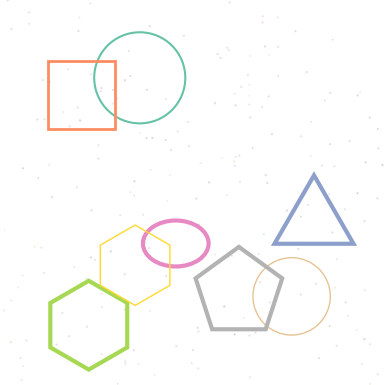[{"shape": "circle", "thickness": 1.5, "radius": 0.59, "center": [0.363, 0.798]}, {"shape": "square", "thickness": 2, "radius": 0.44, "center": [0.212, 0.753]}, {"shape": "triangle", "thickness": 3, "radius": 0.59, "center": [0.816, 0.426]}, {"shape": "oval", "thickness": 3, "radius": 0.43, "center": [0.457, 0.368]}, {"shape": "hexagon", "thickness": 3, "radius": 0.58, "center": [0.231, 0.155]}, {"shape": "hexagon", "thickness": 1, "radius": 0.52, "center": [0.351, 0.311]}, {"shape": "circle", "thickness": 1, "radius": 0.5, "center": [0.758, 0.23]}, {"shape": "pentagon", "thickness": 3, "radius": 0.59, "center": [0.621, 0.24]}]